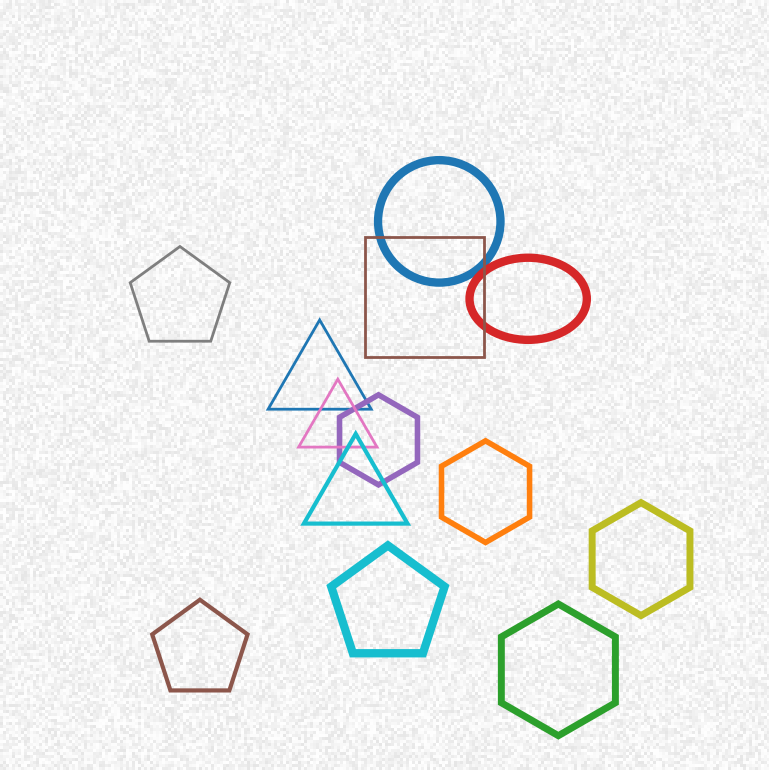[{"shape": "circle", "thickness": 3, "radius": 0.4, "center": [0.57, 0.712]}, {"shape": "triangle", "thickness": 1, "radius": 0.39, "center": [0.415, 0.507]}, {"shape": "hexagon", "thickness": 2, "radius": 0.33, "center": [0.631, 0.361]}, {"shape": "hexagon", "thickness": 2.5, "radius": 0.43, "center": [0.725, 0.13]}, {"shape": "oval", "thickness": 3, "radius": 0.38, "center": [0.686, 0.612]}, {"shape": "hexagon", "thickness": 2, "radius": 0.29, "center": [0.492, 0.429]}, {"shape": "pentagon", "thickness": 1.5, "radius": 0.33, "center": [0.26, 0.156]}, {"shape": "square", "thickness": 1, "radius": 0.39, "center": [0.551, 0.614]}, {"shape": "triangle", "thickness": 1, "radius": 0.29, "center": [0.439, 0.449]}, {"shape": "pentagon", "thickness": 1, "radius": 0.34, "center": [0.234, 0.612]}, {"shape": "hexagon", "thickness": 2.5, "radius": 0.37, "center": [0.833, 0.274]}, {"shape": "pentagon", "thickness": 3, "radius": 0.39, "center": [0.504, 0.214]}, {"shape": "triangle", "thickness": 1.5, "radius": 0.39, "center": [0.462, 0.359]}]